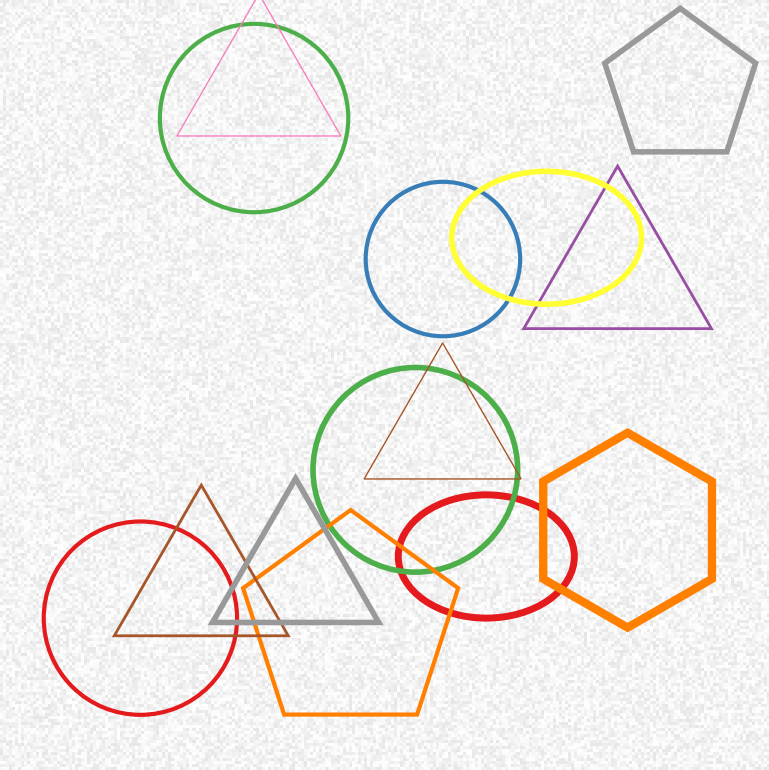[{"shape": "circle", "thickness": 1.5, "radius": 0.63, "center": [0.182, 0.197]}, {"shape": "oval", "thickness": 2.5, "radius": 0.57, "center": [0.632, 0.277]}, {"shape": "circle", "thickness": 1.5, "radius": 0.5, "center": [0.575, 0.664]}, {"shape": "circle", "thickness": 1.5, "radius": 0.61, "center": [0.33, 0.847]}, {"shape": "circle", "thickness": 2, "radius": 0.66, "center": [0.539, 0.39]}, {"shape": "triangle", "thickness": 1, "radius": 0.7, "center": [0.802, 0.644]}, {"shape": "hexagon", "thickness": 3, "radius": 0.63, "center": [0.815, 0.311]}, {"shape": "pentagon", "thickness": 1.5, "radius": 0.73, "center": [0.455, 0.191]}, {"shape": "oval", "thickness": 2, "radius": 0.62, "center": [0.71, 0.691]}, {"shape": "triangle", "thickness": 1, "radius": 0.65, "center": [0.261, 0.24]}, {"shape": "triangle", "thickness": 0.5, "radius": 0.59, "center": [0.575, 0.437]}, {"shape": "triangle", "thickness": 0.5, "radius": 0.61, "center": [0.336, 0.885]}, {"shape": "pentagon", "thickness": 2, "radius": 0.51, "center": [0.883, 0.886]}, {"shape": "triangle", "thickness": 2, "radius": 0.62, "center": [0.384, 0.254]}]